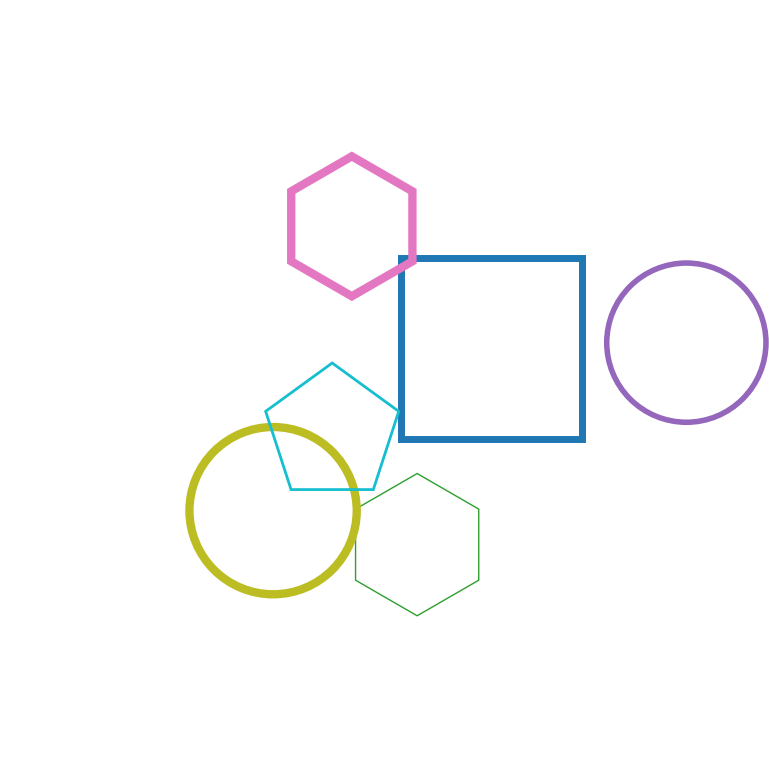[{"shape": "square", "thickness": 2.5, "radius": 0.59, "center": [0.638, 0.547]}, {"shape": "hexagon", "thickness": 0.5, "radius": 0.46, "center": [0.542, 0.293]}, {"shape": "circle", "thickness": 2, "radius": 0.52, "center": [0.891, 0.555]}, {"shape": "hexagon", "thickness": 3, "radius": 0.45, "center": [0.457, 0.706]}, {"shape": "circle", "thickness": 3, "radius": 0.54, "center": [0.355, 0.337]}, {"shape": "pentagon", "thickness": 1, "radius": 0.45, "center": [0.431, 0.438]}]